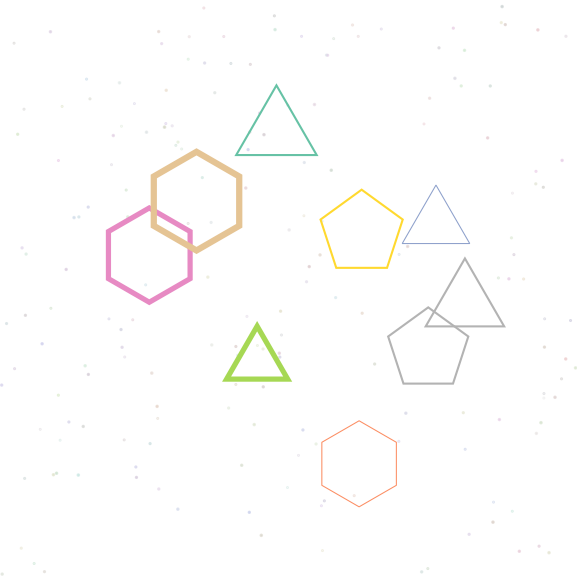[{"shape": "triangle", "thickness": 1, "radius": 0.4, "center": [0.479, 0.771]}, {"shape": "hexagon", "thickness": 0.5, "radius": 0.37, "center": [0.622, 0.196]}, {"shape": "triangle", "thickness": 0.5, "radius": 0.34, "center": [0.755, 0.611]}, {"shape": "hexagon", "thickness": 2.5, "radius": 0.41, "center": [0.258, 0.557]}, {"shape": "triangle", "thickness": 2.5, "radius": 0.31, "center": [0.445, 0.373]}, {"shape": "pentagon", "thickness": 1, "radius": 0.37, "center": [0.626, 0.596]}, {"shape": "hexagon", "thickness": 3, "radius": 0.43, "center": [0.34, 0.651]}, {"shape": "triangle", "thickness": 1, "radius": 0.39, "center": [0.805, 0.473]}, {"shape": "pentagon", "thickness": 1, "radius": 0.36, "center": [0.742, 0.394]}]